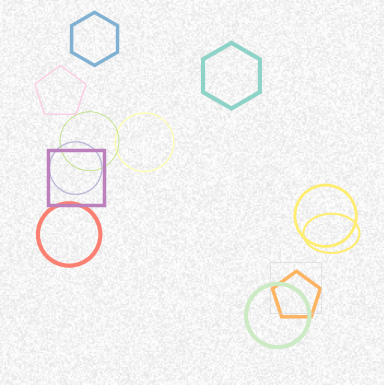[{"shape": "hexagon", "thickness": 3, "radius": 0.43, "center": [0.601, 0.803]}, {"shape": "circle", "thickness": 1, "radius": 0.38, "center": [0.375, 0.631]}, {"shape": "circle", "thickness": 1, "radius": 0.34, "center": [0.196, 0.563]}, {"shape": "circle", "thickness": 3, "radius": 0.41, "center": [0.18, 0.391]}, {"shape": "hexagon", "thickness": 2.5, "radius": 0.34, "center": [0.246, 0.899]}, {"shape": "pentagon", "thickness": 2.5, "radius": 0.33, "center": [0.77, 0.23]}, {"shape": "circle", "thickness": 0.5, "radius": 0.38, "center": [0.233, 0.633]}, {"shape": "pentagon", "thickness": 1, "radius": 0.35, "center": [0.157, 0.76]}, {"shape": "square", "thickness": 0.5, "radius": 0.33, "center": [0.766, 0.254]}, {"shape": "square", "thickness": 2.5, "radius": 0.36, "center": [0.198, 0.539]}, {"shape": "circle", "thickness": 3, "radius": 0.41, "center": [0.721, 0.181]}, {"shape": "oval", "thickness": 1.5, "radius": 0.36, "center": [0.861, 0.394]}, {"shape": "circle", "thickness": 2, "radius": 0.4, "center": [0.846, 0.44]}]